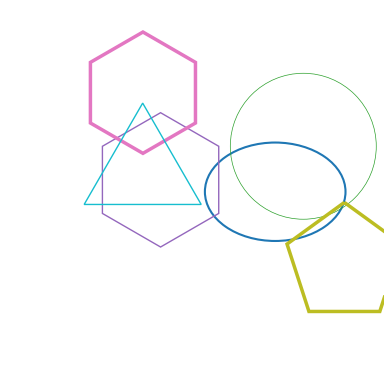[{"shape": "oval", "thickness": 1.5, "radius": 0.91, "center": [0.715, 0.502]}, {"shape": "circle", "thickness": 0.5, "radius": 0.95, "center": [0.788, 0.62]}, {"shape": "hexagon", "thickness": 1, "radius": 0.87, "center": [0.417, 0.533]}, {"shape": "hexagon", "thickness": 2.5, "radius": 0.79, "center": [0.371, 0.759]}, {"shape": "pentagon", "thickness": 2.5, "radius": 0.78, "center": [0.894, 0.318]}, {"shape": "triangle", "thickness": 1, "radius": 0.88, "center": [0.371, 0.557]}]